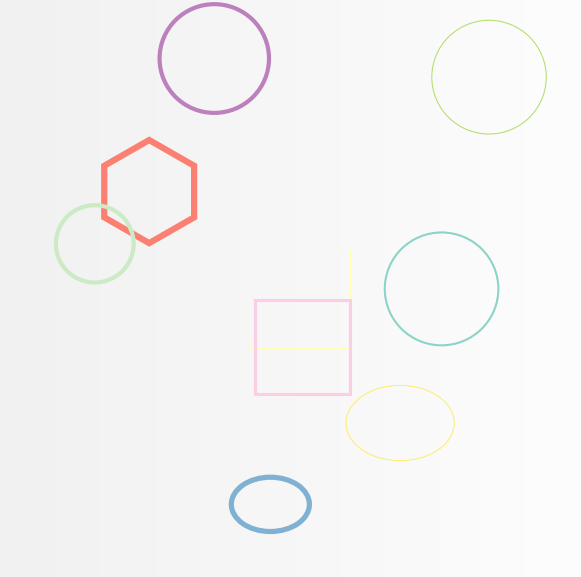[{"shape": "circle", "thickness": 1, "radius": 0.49, "center": [0.76, 0.499]}, {"shape": "square", "thickness": 0.5, "radius": 0.43, "center": [0.515, 0.482]}, {"shape": "hexagon", "thickness": 3, "radius": 0.45, "center": [0.257, 0.667]}, {"shape": "oval", "thickness": 2.5, "radius": 0.34, "center": [0.465, 0.126]}, {"shape": "circle", "thickness": 0.5, "radius": 0.49, "center": [0.841, 0.866]}, {"shape": "square", "thickness": 1.5, "radius": 0.41, "center": [0.521, 0.398]}, {"shape": "circle", "thickness": 2, "radius": 0.47, "center": [0.369, 0.898]}, {"shape": "circle", "thickness": 2, "radius": 0.33, "center": [0.163, 0.577]}, {"shape": "oval", "thickness": 0.5, "radius": 0.47, "center": [0.688, 0.267]}]